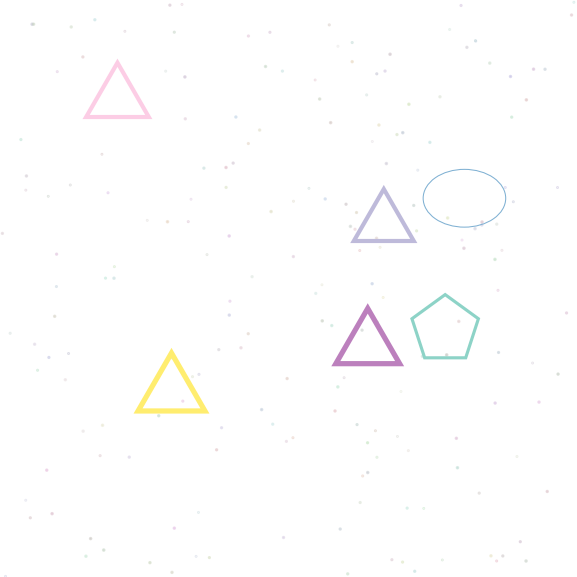[{"shape": "pentagon", "thickness": 1.5, "radius": 0.3, "center": [0.771, 0.428]}, {"shape": "triangle", "thickness": 2, "radius": 0.3, "center": [0.665, 0.612]}, {"shape": "oval", "thickness": 0.5, "radius": 0.36, "center": [0.804, 0.656]}, {"shape": "triangle", "thickness": 2, "radius": 0.31, "center": [0.203, 0.828]}, {"shape": "triangle", "thickness": 2.5, "radius": 0.32, "center": [0.637, 0.401]}, {"shape": "triangle", "thickness": 2.5, "radius": 0.33, "center": [0.297, 0.321]}]